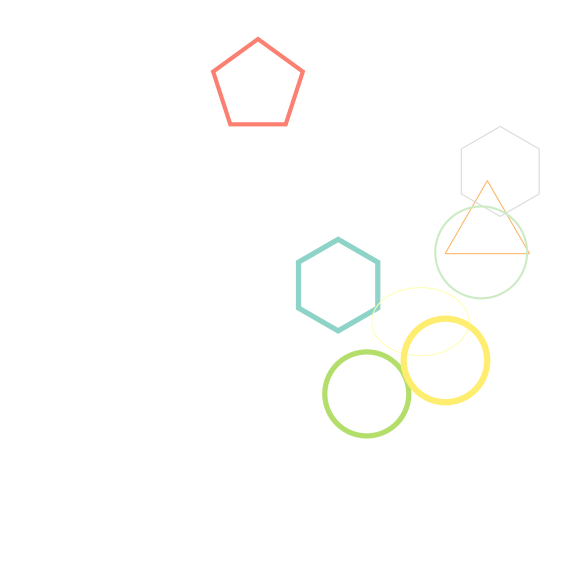[{"shape": "hexagon", "thickness": 2.5, "radius": 0.4, "center": [0.586, 0.505]}, {"shape": "oval", "thickness": 0.5, "radius": 0.42, "center": [0.728, 0.442]}, {"shape": "pentagon", "thickness": 2, "radius": 0.41, "center": [0.447, 0.85]}, {"shape": "triangle", "thickness": 0.5, "radius": 0.42, "center": [0.844, 0.602]}, {"shape": "circle", "thickness": 2.5, "radius": 0.36, "center": [0.635, 0.317]}, {"shape": "hexagon", "thickness": 0.5, "radius": 0.39, "center": [0.866, 0.702]}, {"shape": "circle", "thickness": 1, "radius": 0.4, "center": [0.833, 0.562]}, {"shape": "circle", "thickness": 3, "radius": 0.36, "center": [0.771, 0.375]}]